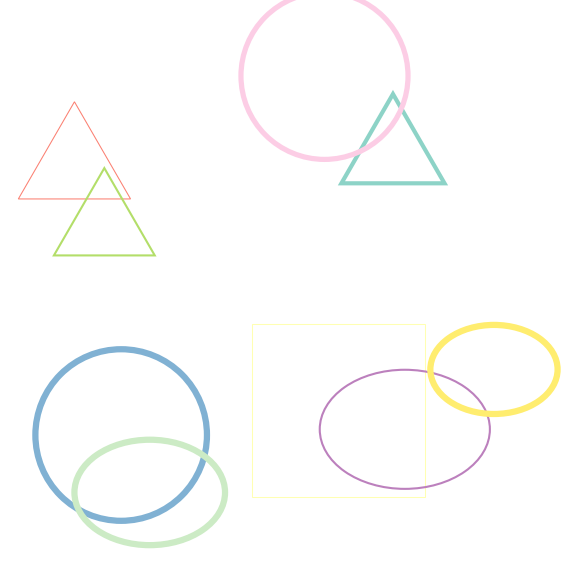[{"shape": "triangle", "thickness": 2, "radius": 0.52, "center": [0.68, 0.733]}, {"shape": "square", "thickness": 0.5, "radius": 0.75, "center": [0.586, 0.289]}, {"shape": "triangle", "thickness": 0.5, "radius": 0.56, "center": [0.129, 0.711]}, {"shape": "circle", "thickness": 3, "radius": 0.74, "center": [0.21, 0.246]}, {"shape": "triangle", "thickness": 1, "radius": 0.5, "center": [0.181, 0.607]}, {"shape": "circle", "thickness": 2.5, "radius": 0.72, "center": [0.562, 0.868]}, {"shape": "oval", "thickness": 1, "radius": 0.74, "center": [0.701, 0.256]}, {"shape": "oval", "thickness": 3, "radius": 0.65, "center": [0.259, 0.146]}, {"shape": "oval", "thickness": 3, "radius": 0.55, "center": [0.855, 0.359]}]